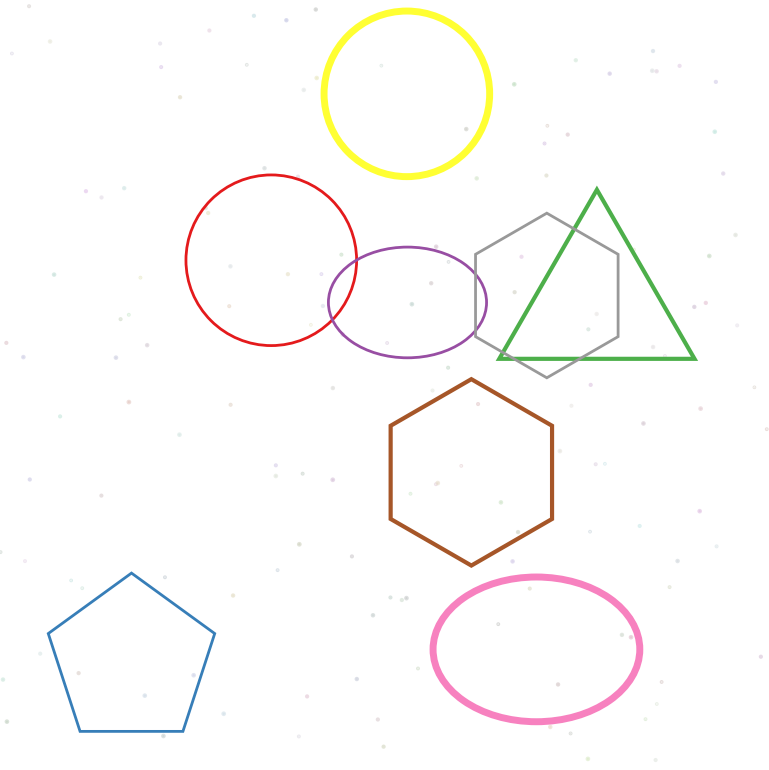[{"shape": "circle", "thickness": 1, "radius": 0.55, "center": [0.352, 0.662]}, {"shape": "pentagon", "thickness": 1, "radius": 0.57, "center": [0.171, 0.142]}, {"shape": "triangle", "thickness": 1.5, "radius": 0.73, "center": [0.775, 0.607]}, {"shape": "oval", "thickness": 1, "radius": 0.51, "center": [0.529, 0.607]}, {"shape": "circle", "thickness": 2.5, "radius": 0.54, "center": [0.528, 0.878]}, {"shape": "hexagon", "thickness": 1.5, "radius": 0.61, "center": [0.612, 0.387]}, {"shape": "oval", "thickness": 2.5, "radius": 0.67, "center": [0.697, 0.157]}, {"shape": "hexagon", "thickness": 1, "radius": 0.53, "center": [0.71, 0.616]}]